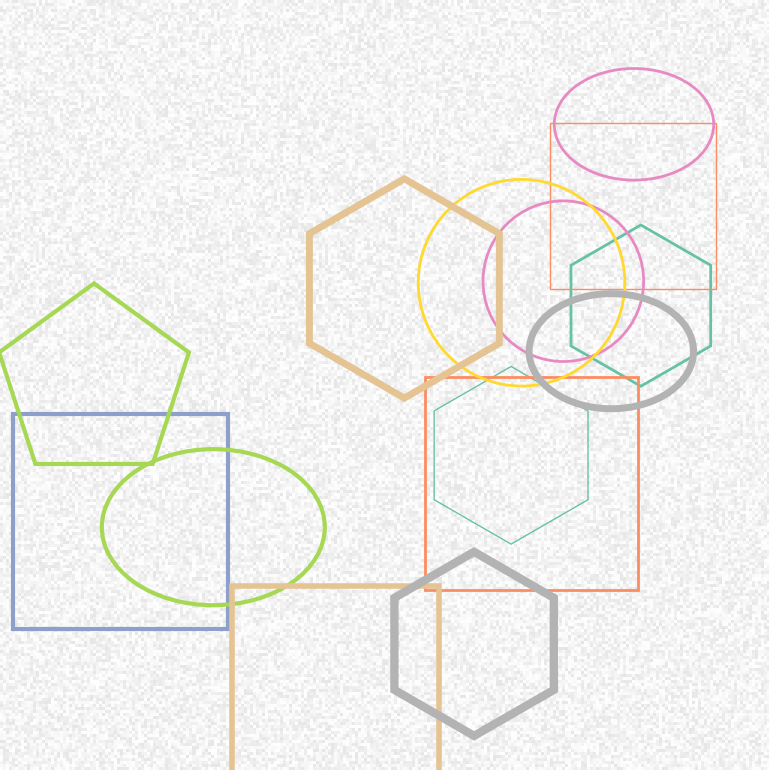[{"shape": "hexagon", "thickness": 1, "radius": 0.52, "center": [0.832, 0.603]}, {"shape": "hexagon", "thickness": 0.5, "radius": 0.58, "center": [0.664, 0.409]}, {"shape": "square", "thickness": 0.5, "radius": 0.54, "center": [0.822, 0.732]}, {"shape": "square", "thickness": 1, "radius": 0.69, "center": [0.69, 0.372]}, {"shape": "square", "thickness": 1.5, "radius": 0.7, "center": [0.157, 0.323]}, {"shape": "circle", "thickness": 1, "radius": 0.52, "center": [0.732, 0.635]}, {"shape": "oval", "thickness": 1, "radius": 0.52, "center": [0.823, 0.839]}, {"shape": "pentagon", "thickness": 1.5, "radius": 0.65, "center": [0.122, 0.502]}, {"shape": "oval", "thickness": 1.5, "radius": 0.72, "center": [0.277, 0.315]}, {"shape": "circle", "thickness": 1, "radius": 0.67, "center": [0.677, 0.633]}, {"shape": "hexagon", "thickness": 2.5, "radius": 0.71, "center": [0.525, 0.625]}, {"shape": "square", "thickness": 2, "radius": 0.67, "center": [0.436, 0.105]}, {"shape": "oval", "thickness": 2.5, "radius": 0.53, "center": [0.794, 0.544]}, {"shape": "hexagon", "thickness": 3, "radius": 0.6, "center": [0.616, 0.164]}]